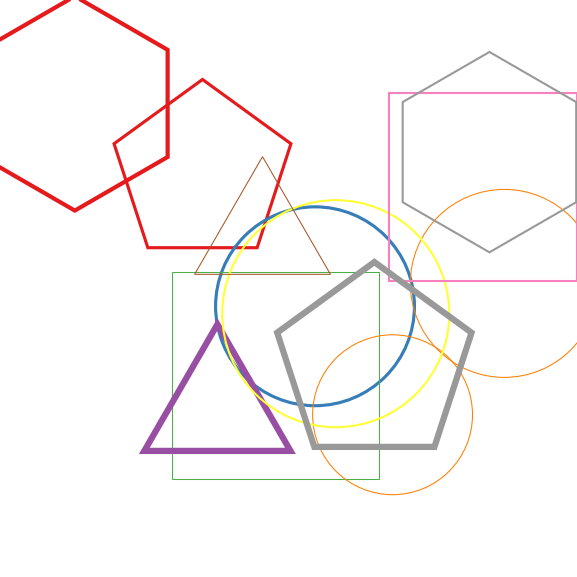[{"shape": "pentagon", "thickness": 1.5, "radius": 0.81, "center": [0.351, 0.7]}, {"shape": "hexagon", "thickness": 2, "radius": 0.93, "center": [0.13, 0.82]}, {"shape": "circle", "thickness": 1.5, "radius": 0.86, "center": [0.545, 0.469]}, {"shape": "square", "thickness": 0.5, "radius": 0.9, "center": [0.477, 0.349]}, {"shape": "triangle", "thickness": 3, "radius": 0.73, "center": [0.376, 0.291]}, {"shape": "circle", "thickness": 0.5, "radius": 0.69, "center": [0.68, 0.281]}, {"shape": "circle", "thickness": 0.5, "radius": 0.81, "center": [0.873, 0.508]}, {"shape": "circle", "thickness": 1, "radius": 0.98, "center": [0.581, 0.456]}, {"shape": "triangle", "thickness": 0.5, "radius": 0.68, "center": [0.455, 0.592]}, {"shape": "square", "thickness": 1, "radius": 0.82, "center": [0.837, 0.675]}, {"shape": "pentagon", "thickness": 3, "radius": 0.88, "center": [0.648, 0.368]}, {"shape": "hexagon", "thickness": 1, "radius": 0.87, "center": [0.848, 0.736]}]